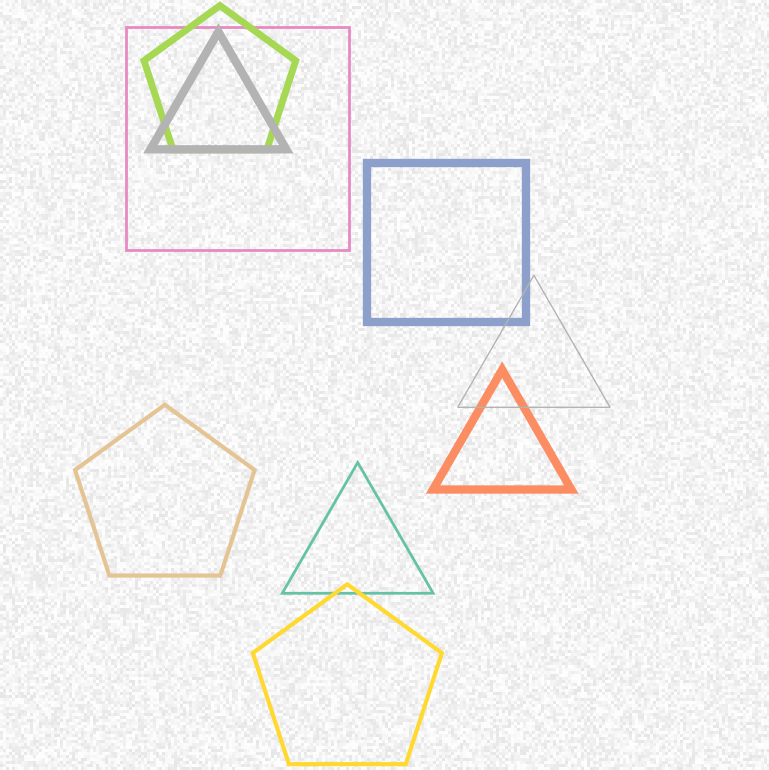[{"shape": "triangle", "thickness": 1, "radius": 0.57, "center": [0.465, 0.286]}, {"shape": "triangle", "thickness": 3, "radius": 0.52, "center": [0.652, 0.416]}, {"shape": "square", "thickness": 3, "radius": 0.52, "center": [0.58, 0.685]}, {"shape": "square", "thickness": 1, "radius": 0.72, "center": [0.308, 0.82]}, {"shape": "pentagon", "thickness": 2.5, "radius": 0.52, "center": [0.286, 0.889]}, {"shape": "pentagon", "thickness": 1.5, "radius": 0.65, "center": [0.451, 0.112]}, {"shape": "pentagon", "thickness": 1.5, "radius": 0.61, "center": [0.214, 0.352]}, {"shape": "triangle", "thickness": 3, "radius": 0.51, "center": [0.284, 0.857]}, {"shape": "triangle", "thickness": 0.5, "radius": 0.57, "center": [0.693, 0.528]}]